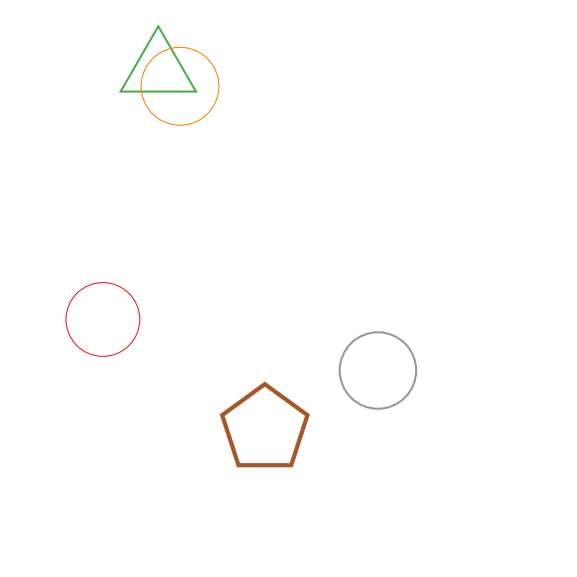[{"shape": "circle", "thickness": 0.5, "radius": 0.32, "center": [0.178, 0.446]}, {"shape": "triangle", "thickness": 1, "radius": 0.38, "center": [0.274, 0.878]}, {"shape": "circle", "thickness": 0.5, "radius": 0.34, "center": [0.312, 0.85]}, {"shape": "pentagon", "thickness": 2, "radius": 0.39, "center": [0.459, 0.256]}, {"shape": "circle", "thickness": 1, "radius": 0.33, "center": [0.654, 0.358]}]